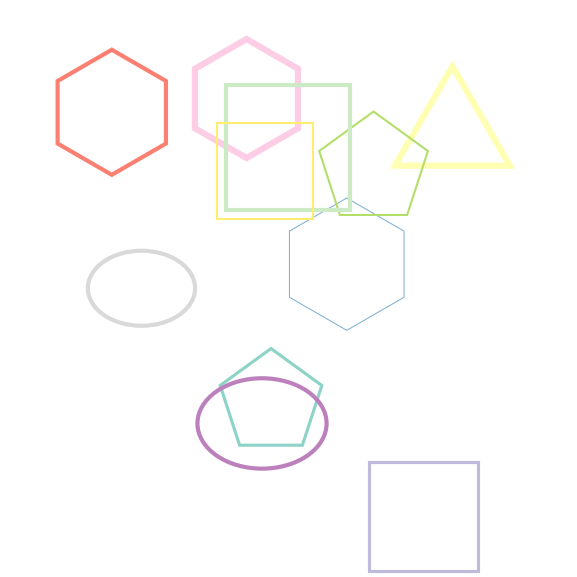[{"shape": "pentagon", "thickness": 1.5, "radius": 0.46, "center": [0.469, 0.303]}, {"shape": "triangle", "thickness": 3, "radius": 0.57, "center": [0.783, 0.77]}, {"shape": "square", "thickness": 1.5, "radius": 0.47, "center": [0.734, 0.104]}, {"shape": "hexagon", "thickness": 2, "radius": 0.54, "center": [0.194, 0.805]}, {"shape": "hexagon", "thickness": 0.5, "radius": 0.57, "center": [0.6, 0.542]}, {"shape": "pentagon", "thickness": 1, "radius": 0.49, "center": [0.647, 0.707]}, {"shape": "hexagon", "thickness": 3, "radius": 0.52, "center": [0.427, 0.829]}, {"shape": "oval", "thickness": 2, "radius": 0.46, "center": [0.245, 0.5]}, {"shape": "oval", "thickness": 2, "radius": 0.56, "center": [0.454, 0.266]}, {"shape": "square", "thickness": 2, "radius": 0.54, "center": [0.498, 0.743]}, {"shape": "square", "thickness": 1, "radius": 0.42, "center": [0.459, 0.703]}]